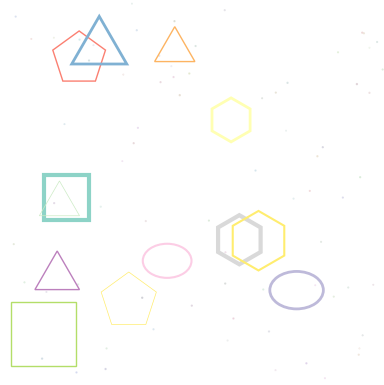[{"shape": "square", "thickness": 3, "radius": 0.29, "center": [0.173, 0.486]}, {"shape": "hexagon", "thickness": 2, "radius": 0.29, "center": [0.6, 0.689]}, {"shape": "oval", "thickness": 2, "radius": 0.35, "center": [0.77, 0.246]}, {"shape": "pentagon", "thickness": 1, "radius": 0.36, "center": [0.206, 0.848]}, {"shape": "triangle", "thickness": 2, "radius": 0.41, "center": [0.258, 0.875]}, {"shape": "triangle", "thickness": 1, "radius": 0.3, "center": [0.454, 0.87]}, {"shape": "square", "thickness": 1, "radius": 0.42, "center": [0.114, 0.133]}, {"shape": "oval", "thickness": 1.5, "radius": 0.32, "center": [0.434, 0.323]}, {"shape": "hexagon", "thickness": 3, "radius": 0.32, "center": [0.622, 0.377]}, {"shape": "triangle", "thickness": 1, "radius": 0.33, "center": [0.149, 0.281]}, {"shape": "triangle", "thickness": 0.5, "radius": 0.3, "center": [0.154, 0.47]}, {"shape": "pentagon", "thickness": 0.5, "radius": 0.38, "center": [0.334, 0.218]}, {"shape": "hexagon", "thickness": 1.5, "radius": 0.39, "center": [0.671, 0.375]}]